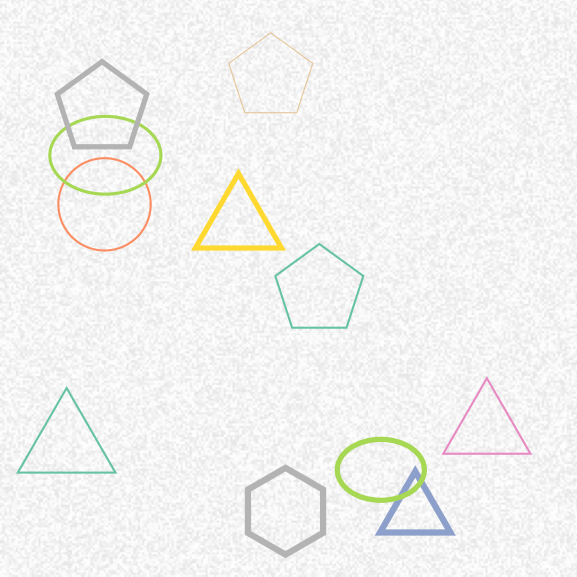[{"shape": "triangle", "thickness": 1, "radius": 0.49, "center": [0.115, 0.23]}, {"shape": "pentagon", "thickness": 1, "radius": 0.4, "center": [0.553, 0.497]}, {"shape": "circle", "thickness": 1, "radius": 0.4, "center": [0.181, 0.645]}, {"shape": "triangle", "thickness": 3, "radius": 0.35, "center": [0.719, 0.112]}, {"shape": "triangle", "thickness": 1, "radius": 0.44, "center": [0.843, 0.257]}, {"shape": "oval", "thickness": 2.5, "radius": 0.38, "center": [0.659, 0.186]}, {"shape": "oval", "thickness": 1.5, "radius": 0.48, "center": [0.182, 0.73]}, {"shape": "triangle", "thickness": 2.5, "radius": 0.43, "center": [0.413, 0.613]}, {"shape": "pentagon", "thickness": 0.5, "radius": 0.38, "center": [0.469, 0.866]}, {"shape": "hexagon", "thickness": 3, "radius": 0.38, "center": [0.494, 0.114]}, {"shape": "pentagon", "thickness": 2.5, "radius": 0.41, "center": [0.177, 0.811]}]